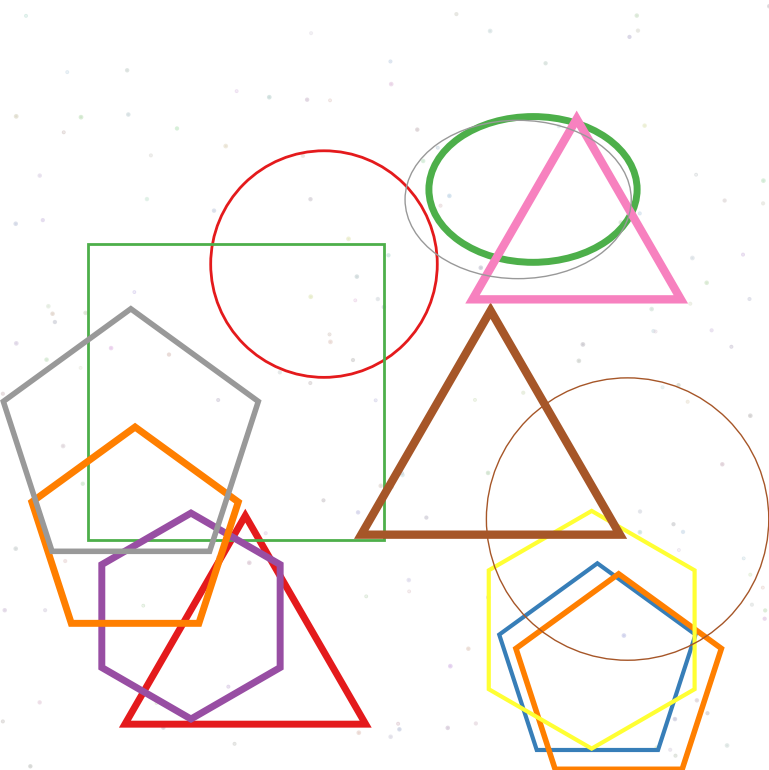[{"shape": "circle", "thickness": 1, "radius": 0.74, "center": [0.421, 0.657]}, {"shape": "triangle", "thickness": 2.5, "radius": 0.9, "center": [0.319, 0.15]}, {"shape": "pentagon", "thickness": 1.5, "radius": 0.67, "center": [0.776, 0.134]}, {"shape": "square", "thickness": 1, "radius": 0.96, "center": [0.307, 0.491]}, {"shape": "oval", "thickness": 2.5, "radius": 0.68, "center": [0.692, 0.754]}, {"shape": "hexagon", "thickness": 2.5, "radius": 0.67, "center": [0.248, 0.2]}, {"shape": "pentagon", "thickness": 2.5, "radius": 0.7, "center": [0.175, 0.304]}, {"shape": "pentagon", "thickness": 2, "radius": 0.7, "center": [0.803, 0.114]}, {"shape": "hexagon", "thickness": 1.5, "radius": 0.77, "center": [0.768, 0.182]}, {"shape": "circle", "thickness": 0.5, "radius": 0.92, "center": [0.815, 0.326]}, {"shape": "triangle", "thickness": 3, "radius": 0.97, "center": [0.637, 0.403]}, {"shape": "triangle", "thickness": 3, "radius": 0.78, "center": [0.749, 0.689]}, {"shape": "oval", "thickness": 0.5, "radius": 0.73, "center": [0.673, 0.741]}, {"shape": "pentagon", "thickness": 2, "radius": 0.87, "center": [0.17, 0.425]}]